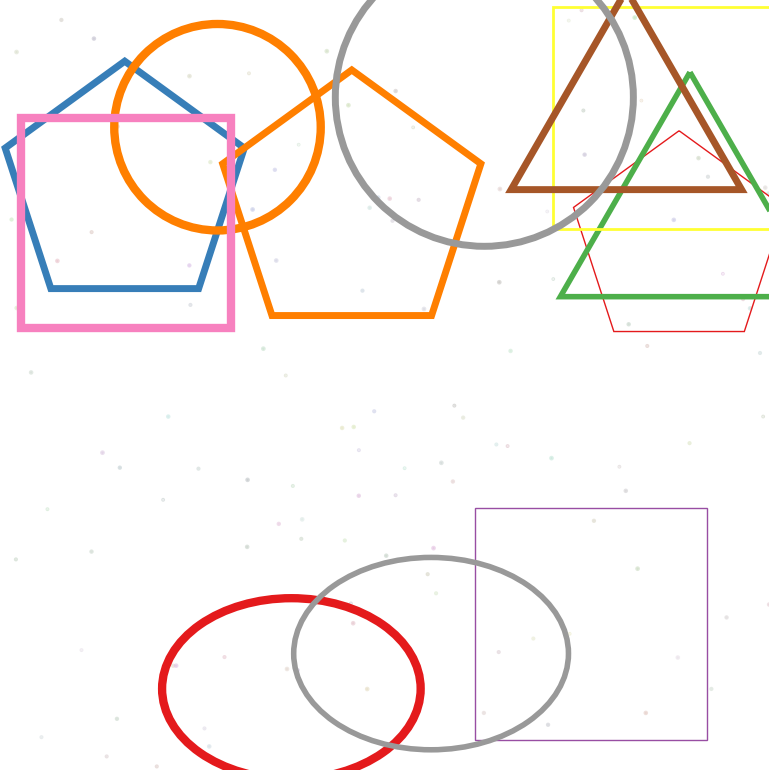[{"shape": "oval", "thickness": 3, "radius": 0.84, "center": [0.378, 0.106]}, {"shape": "pentagon", "thickness": 0.5, "radius": 0.72, "center": [0.882, 0.686]}, {"shape": "pentagon", "thickness": 2.5, "radius": 0.82, "center": [0.162, 0.757]}, {"shape": "triangle", "thickness": 2, "radius": 0.97, "center": [0.896, 0.712]}, {"shape": "square", "thickness": 0.5, "radius": 0.75, "center": [0.767, 0.19]}, {"shape": "pentagon", "thickness": 2.5, "radius": 0.88, "center": [0.457, 0.733]}, {"shape": "circle", "thickness": 3, "radius": 0.67, "center": [0.282, 0.835]}, {"shape": "square", "thickness": 1, "radius": 0.72, "center": [0.862, 0.847]}, {"shape": "triangle", "thickness": 2.5, "radius": 0.86, "center": [0.813, 0.84]}, {"shape": "square", "thickness": 3, "radius": 0.68, "center": [0.164, 0.71]}, {"shape": "circle", "thickness": 2.5, "radius": 0.97, "center": [0.629, 0.874]}, {"shape": "oval", "thickness": 2, "radius": 0.89, "center": [0.56, 0.151]}]